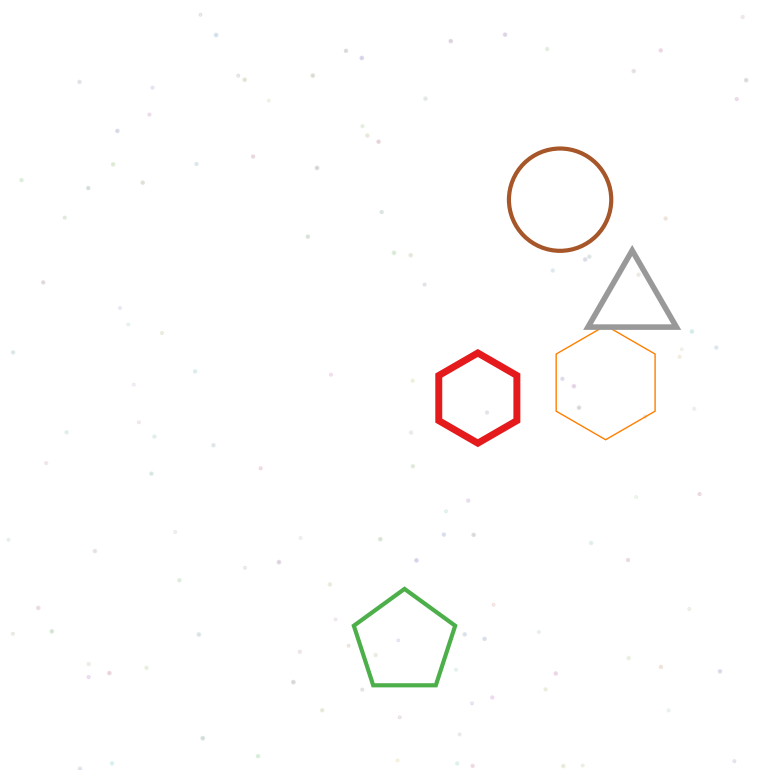[{"shape": "hexagon", "thickness": 2.5, "radius": 0.29, "center": [0.621, 0.483]}, {"shape": "pentagon", "thickness": 1.5, "radius": 0.35, "center": [0.525, 0.166]}, {"shape": "hexagon", "thickness": 0.5, "radius": 0.37, "center": [0.787, 0.503]}, {"shape": "circle", "thickness": 1.5, "radius": 0.33, "center": [0.727, 0.741]}, {"shape": "triangle", "thickness": 2, "radius": 0.33, "center": [0.821, 0.608]}]